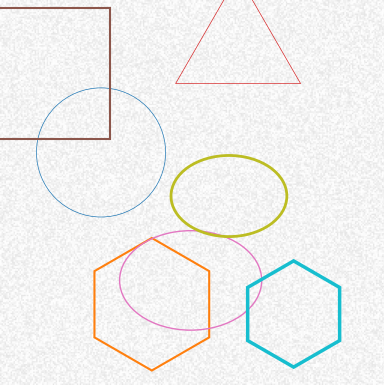[{"shape": "circle", "thickness": 0.5, "radius": 0.84, "center": [0.262, 0.604]}, {"shape": "hexagon", "thickness": 1.5, "radius": 0.86, "center": [0.394, 0.21]}, {"shape": "triangle", "thickness": 0.5, "radius": 0.94, "center": [0.618, 0.877]}, {"shape": "square", "thickness": 1.5, "radius": 0.85, "center": [0.116, 0.808]}, {"shape": "oval", "thickness": 1, "radius": 0.92, "center": [0.495, 0.272]}, {"shape": "oval", "thickness": 2, "radius": 0.75, "center": [0.595, 0.491]}, {"shape": "hexagon", "thickness": 2.5, "radius": 0.69, "center": [0.763, 0.184]}]